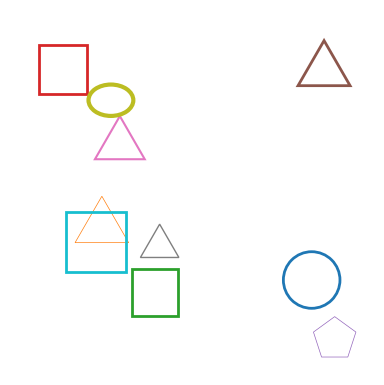[{"shape": "circle", "thickness": 2, "radius": 0.37, "center": [0.81, 0.273]}, {"shape": "triangle", "thickness": 0.5, "radius": 0.4, "center": [0.265, 0.41]}, {"shape": "square", "thickness": 2, "radius": 0.3, "center": [0.403, 0.241]}, {"shape": "square", "thickness": 2, "radius": 0.32, "center": [0.163, 0.819]}, {"shape": "pentagon", "thickness": 0.5, "radius": 0.29, "center": [0.869, 0.12]}, {"shape": "triangle", "thickness": 2, "radius": 0.39, "center": [0.842, 0.816]}, {"shape": "triangle", "thickness": 1.5, "radius": 0.37, "center": [0.311, 0.624]}, {"shape": "triangle", "thickness": 1, "radius": 0.29, "center": [0.415, 0.36]}, {"shape": "oval", "thickness": 3, "radius": 0.29, "center": [0.288, 0.74]}, {"shape": "square", "thickness": 2, "radius": 0.39, "center": [0.248, 0.373]}]